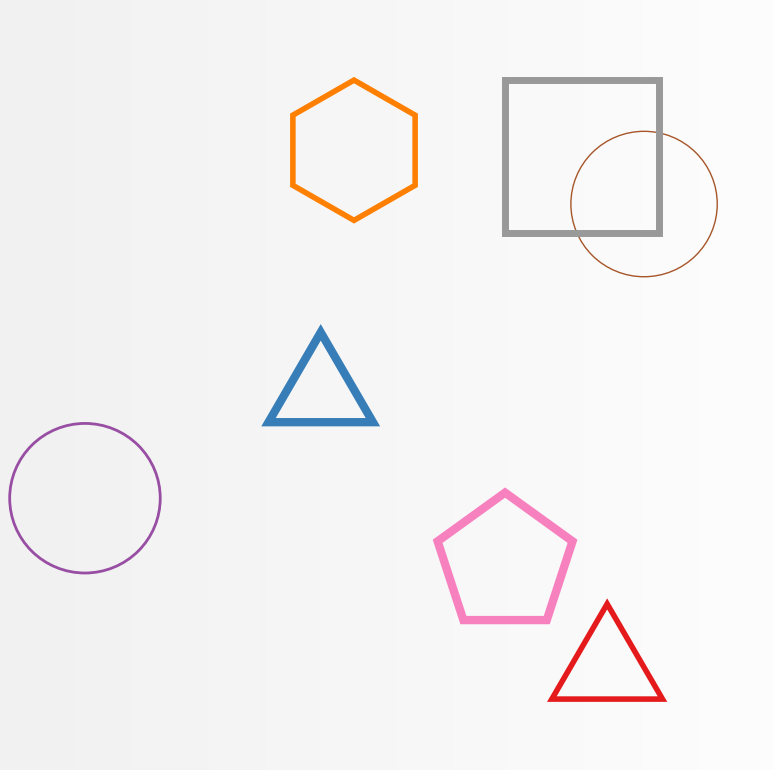[{"shape": "triangle", "thickness": 2, "radius": 0.41, "center": [0.783, 0.133]}, {"shape": "triangle", "thickness": 3, "radius": 0.39, "center": [0.414, 0.491]}, {"shape": "circle", "thickness": 1, "radius": 0.49, "center": [0.11, 0.353]}, {"shape": "hexagon", "thickness": 2, "radius": 0.46, "center": [0.457, 0.805]}, {"shape": "circle", "thickness": 0.5, "radius": 0.47, "center": [0.831, 0.735]}, {"shape": "pentagon", "thickness": 3, "radius": 0.46, "center": [0.652, 0.269]}, {"shape": "square", "thickness": 2.5, "radius": 0.5, "center": [0.751, 0.796]}]